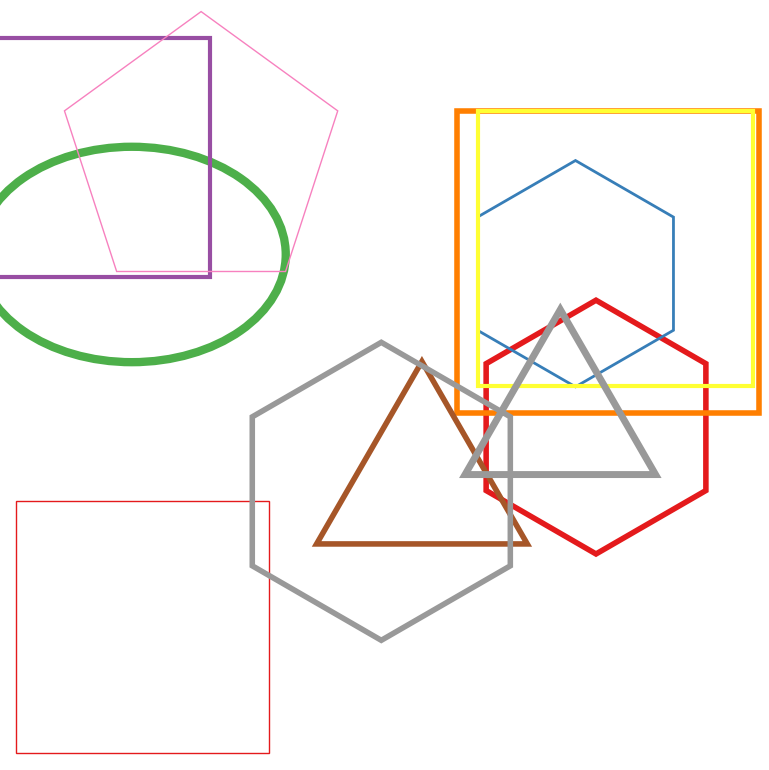[{"shape": "hexagon", "thickness": 2, "radius": 0.82, "center": [0.774, 0.445]}, {"shape": "square", "thickness": 0.5, "radius": 0.82, "center": [0.185, 0.186]}, {"shape": "hexagon", "thickness": 1, "radius": 0.73, "center": [0.747, 0.645]}, {"shape": "oval", "thickness": 3, "radius": 1.0, "center": [0.171, 0.67]}, {"shape": "square", "thickness": 1.5, "radius": 0.78, "center": [0.118, 0.795]}, {"shape": "square", "thickness": 2, "radius": 0.98, "center": [0.79, 0.66]}, {"shape": "square", "thickness": 1.5, "radius": 0.89, "center": [0.799, 0.677]}, {"shape": "triangle", "thickness": 2, "radius": 0.79, "center": [0.548, 0.373]}, {"shape": "pentagon", "thickness": 0.5, "radius": 0.93, "center": [0.261, 0.798]}, {"shape": "hexagon", "thickness": 2, "radius": 0.97, "center": [0.495, 0.362]}, {"shape": "triangle", "thickness": 2.5, "radius": 0.71, "center": [0.728, 0.455]}]